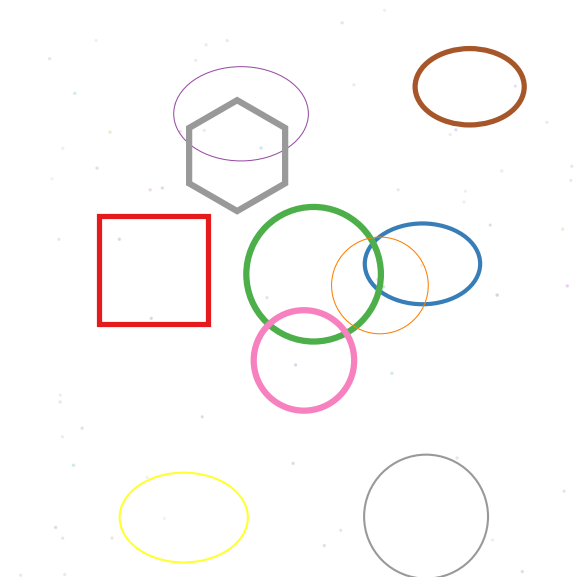[{"shape": "square", "thickness": 2.5, "radius": 0.47, "center": [0.266, 0.531]}, {"shape": "oval", "thickness": 2, "radius": 0.5, "center": [0.732, 0.542]}, {"shape": "circle", "thickness": 3, "radius": 0.58, "center": [0.543, 0.524]}, {"shape": "oval", "thickness": 0.5, "radius": 0.58, "center": [0.417, 0.802]}, {"shape": "circle", "thickness": 0.5, "radius": 0.42, "center": [0.658, 0.505]}, {"shape": "oval", "thickness": 1, "radius": 0.56, "center": [0.318, 0.103]}, {"shape": "oval", "thickness": 2.5, "radius": 0.47, "center": [0.813, 0.849]}, {"shape": "circle", "thickness": 3, "radius": 0.43, "center": [0.526, 0.375]}, {"shape": "circle", "thickness": 1, "radius": 0.54, "center": [0.738, 0.105]}, {"shape": "hexagon", "thickness": 3, "radius": 0.48, "center": [0.411, 0.73]}]